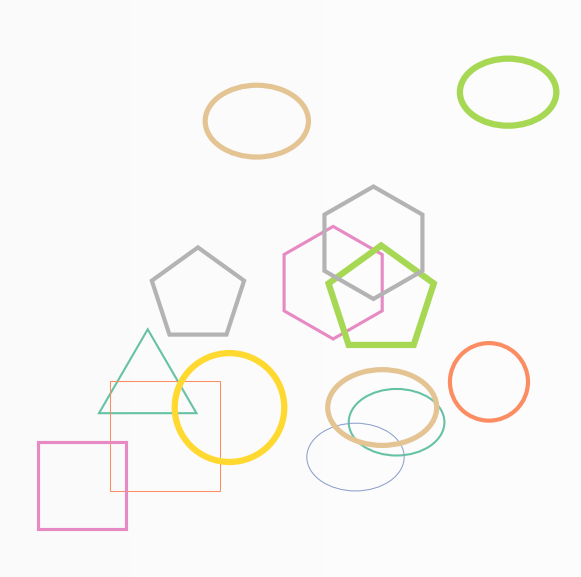[{"shape": "oval", "thickness": 1, "radius": 0.41, "center": [0.682, 0.268]}, {"shape": "triangle", "thickness": 1, "radius": 0.48, "center": [0.254, 0.332]}, {"shape": "square", "thickness": 0.5, "radius": 0.47, "center": [0.283, 0.244]}, {"shape": "circle", "thickness": 2, "radius": 0.34, "center": [0.841, 0.338]}, {"shape": "oval", "thickness": 0.5, "radius": 0.42, "center": [0.612, 0.208]}, {"shape": "hexagon", "thickness": 1.5, "radius": 0.49, "center": [0.573, 0.51]}, {"shape": "square", "thickness": 1.5, "radius": 0.38, "center": [0.141, 0.158]}, {"shape": "pentagon", "thickness": 3, "radius": 0.48, "center": [0.656, 0.479]}, {"shape": "oval", "thickness": 3, "radius": 0.41, "center": [0.874, 0.84]}, {"shape": "circle", "thickness": 3, "radius": 0.47, "center": [0.395, 0.293]}, {"shape": "oval", "thickness": 2.5, "radius": 0.47, "center": [0.658, 0.293]}, {"shape": "oval", "thickness": 2.5, "radius": 0.44, "center": [0.442, 0.789]}, {"shape": "pentagon", "thickness": 2, "radius": 0.42, "center": [0.341, 0.487]}, {"shape": "hexagon", "thickness": 2, "radius": 0.49, "center": [0.642, 0.579]}]